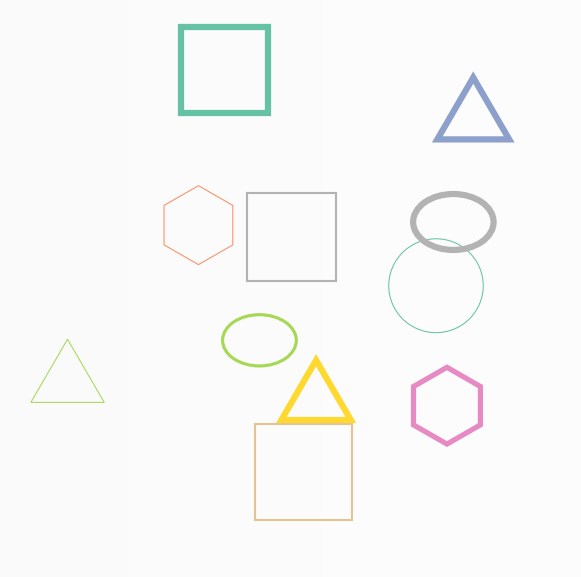[{"shape": "square", "thickness": 3, "radius": 0.38, "center": [0.386, 0.878]}, {"shape": "circle", "thickness": 0.5, "radius": 0.41, "center": [0.75, 0.504]}, {"shape": "hexagon", "thickness": 0.5, "radius": 0.34, "center": [0.341, 0.609]}, {"shape": "triangle", "thickness": 3, "radius": 0.36, "center": [0.814, 0.793]}, {"shape": "hexagon", "thickness": 2.5, "radius": 0.33, "center": [0.769, 0.297]}, {"shape": "oval", "thickness": 1.5, "radius": 0.32, "center": [0.446, 0.41]}, {"shape": "triangle", "thickness": 0.5, "radius": 0.36, "center": [0.116, 0.339]}, {"shape": "triangle", "thickness": 3, "radius": 0.35, "center": [0.544, 0.306]}, {"shape": "square", "thickness": 1, "radius": 0.42, "center": [0.522, 0.182]}, {"shape": "oval", "thickness": 3, "radius": 0.35, "center": [0.78, 0.615]}, {"shape": "square", "thickness": 1, "radius": 0.38, "center": [0.502, 0.588]}]